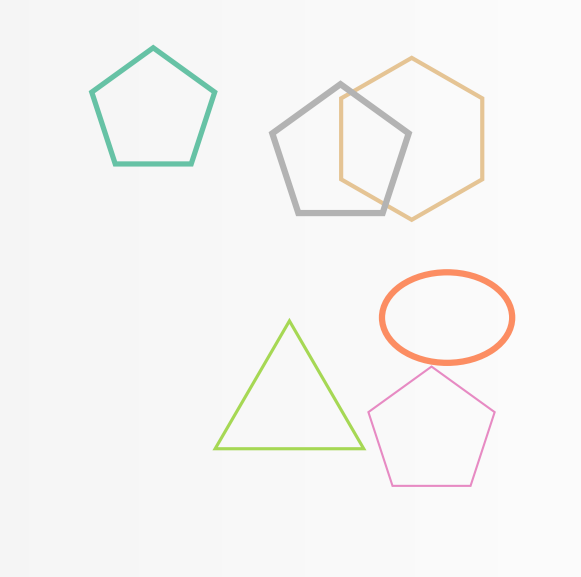[{"shape": "pentagon", "thickness": 2.5, "radius": 0.56, "center": [0.264, 0.805]}, {"shape": "oval", "thickness": 3, "radius": 0.56, "center": [0.769, 0.449]}, {"shape": "pentagon", "thickness": 1, "radius": 0.57, "center": [0.742, 0.25]}, {"shape": "triangle", "thickness": 1.5, "radius": 0.74, "center": [0.498, 0.296]}, {"shape": "hexagon", "thickness": 2, "radius": 0.7, "center": [0.708, 0.759]}, {"shape": "pentagon", "thickness": 3, "radius": 0.62, "center": [0.586, 0.73]}]